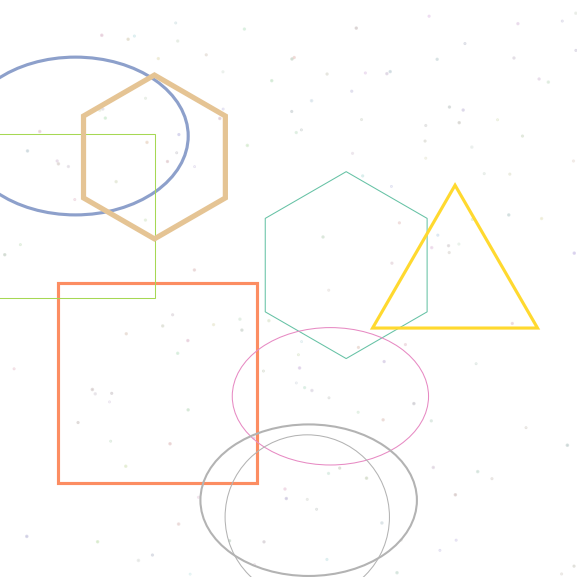[{"shape": "hexagon", "thickness": 0.5, "radius": 0.81, "center": [0.599, 0.54]}, {"shape": "square", "thickness": 1.5, "radius": 0.86, "center": [0.272, 0.336]}, {"shape": "oval", "thickness": 1.5, "radius": 0.98, "center": [0.131, 0.764]}, {"shape": "oval", "thickness": 0.5, "radius": 0.85, "center": [0.572, 0.313]}, {"shape": "square", "thickness": 0.5, "radius": 0.71, "center": [0.127, 0.625]}, {"shape": "triangle", "thickness": 1.5, "radius": 0.82, "center": [0.788, 0.514]}, {"shape": "hexagon", "thickness": 2.5, "radius": 0.71, "center": [0.267, 0.727]}, {"shape": "circle", "thickness": 0.5, "radius": 0.71, "center": [0.532, 0.104]}, {"shape": "oval", "thickness": 1, "radius": 0.94, "center": [0.534, 0.133]}]